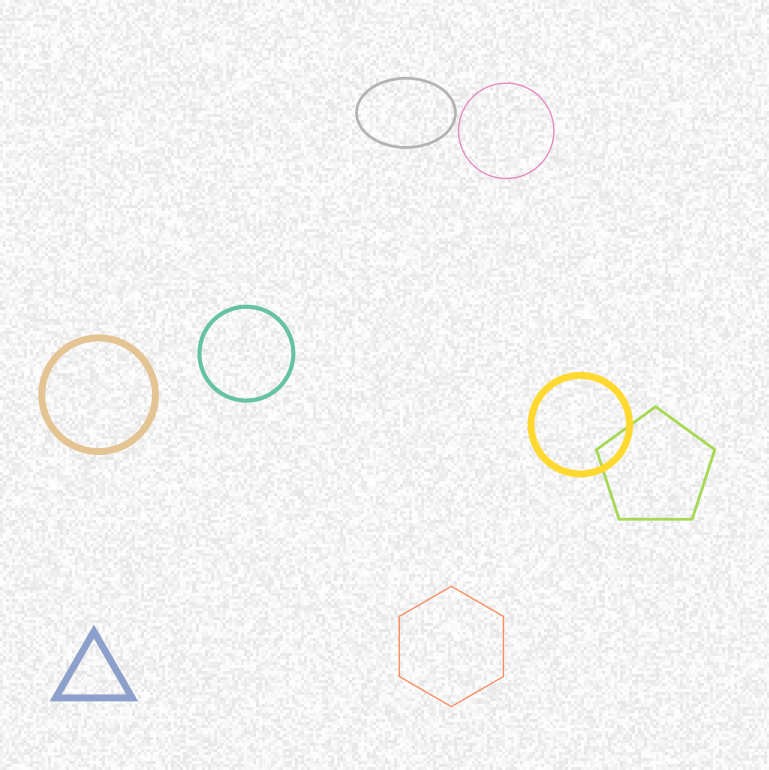[{"shape": "circle", "thickness": 1.5, "radius": 0.3, "center": [0.32, 0.541]}, {"shape": "hexagon", "thickness": 0.5, "radius": 0.39, "center": [0.586, 0.16]}, {"shape": "triangle", "thickness": 2.5, "radius": 0.29, "center": [0.122, 0.122]}, {"shape": "circle", "thickness": 0.5, "radius": 0.31, "center": [0.657, 0.83]}, {"shape": "pentagon", "thickness": 1, "radius": 0.4, "center": [0.851, 0.391]}, {"shape": "circle", "thickness": 2.5, "radius": 0.32, "center": [0.754, 0.449]}, {"shape": "circle", "thickness": 2.5, "radius": 0.37, "center": [0.128, 0.487]}, {"shape": "oval", "thickness": 1, "radius": 0.32, "center": [0.527, 0.853]}]